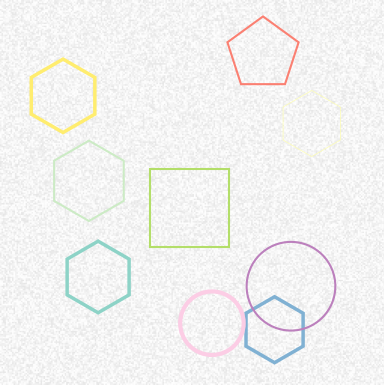[{"shape": "hexagon", "thickness": 2.5, "radius": 0.46, "center": [0.255, 0.281]}, {"shape": "hexagon", "thickness": 0.5, "radius": 0.43, "center": [0.81, 0.679]}, {"shape": "pentagon", "thickness": 1.5, "radius": 0.49, "center": [0.683, 0.86]}, {"shape": "hexagon", "thickness": 2.5, "radius": 0.43, "center": [0.713, 0.144]}, {"shape": "square", "thickness": 1.5, "radius": 0.51, "center": [0.492, 0.46]}, {"shape": "circle", "thickness": 3, "radius": 0.41, "center": [0.55, 0.161]}, {"shape": "circle", "thickness": 1.5, "radius": 0.58, "center": [0.756, 0.257]}, {"shape": "hexagon", "thickness": 1.5, "radius": 0.52, "center": [0.231, 0.53]}, {"shape": "hexagon", "thickness": 2.5, "radius": 0.48, "center": [0.164, 0.751]}]